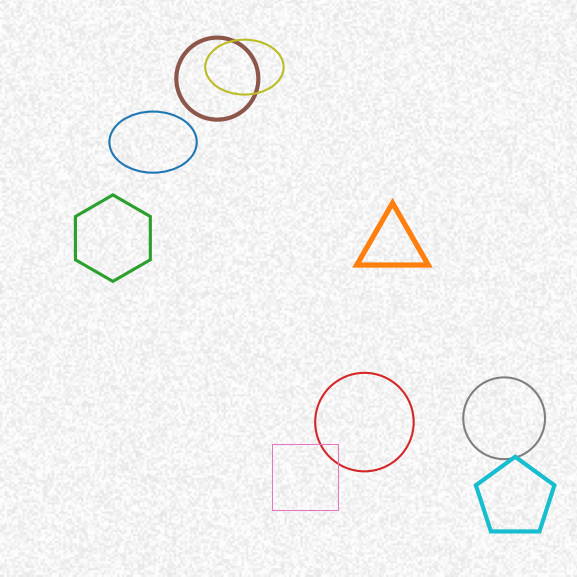[{"shape": "oval", "thickness": 1, "radius": 0.38, "center": [0.265, 0.753]}, {"shape": "triangle", "thickness": 2.5, "radius": 0.36, "center": [0.68, 0.576]}, {"shape": "hexagon", "thickness": 1.5, "radius": 0.37, "center": [0.195, 0.587]}, {"shape": "circle", "thickness": 1, "radius": 0.43, "center": [0.631, 0.268]}, {"shape": "circle", "thickness": 2, "radius": 0.36, "center": [0.376, 0.863]}, {"shape": "square", "thickness": 0.5, "radius": 0.29, "center": [0.528, 0.173]}, {"shape": "circle", "thickness": 1, "radius": 0.35, "center": [0.873, 0.275]}, {"shape": "oval", "thickness": 1, "radius": 0.34, "center": [0.423, 0.883]}, {"shape": "pentagon", "thickness": 2, "radius": 0.36, "center": [0.892, 0.137]}]